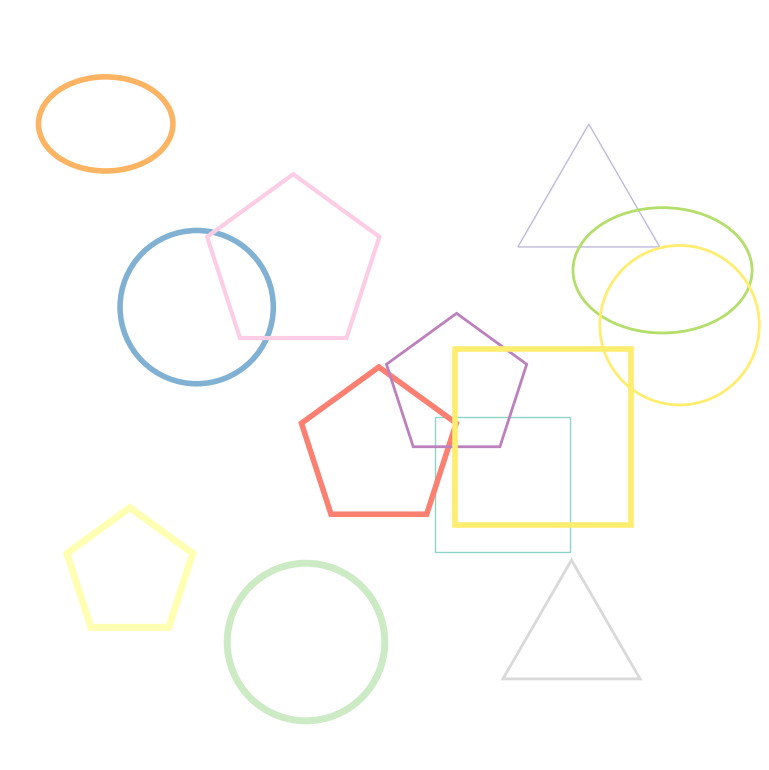[{"shape": "square", "thickness": 0.5, "radius": 0.44, "center": [0.652, 0.371]}, {"shape": "pentagon", "thickness": 2.5, "radius": 0.43, "center": [0.169, 0.255]}, {"shape": "triangle", "thickness": 0.5, "radius": 0.53, "center": [0.765, 0.732]}, {"shape": "pentagon", "thickness": 2, "radius": 0.53, "center": [0.492, 0.418]}, {"shape": "circle", "thickness": 2, "radius": 0.5, "center": [0.255, 0.601]}, {"shape": "oval", "thickness": 2, "radius": 0.44, "center": [0.137, 0.839]}, {"shape": "oval", "thickness": 1, "radius": 0.58, "center": [0.86, 0.649]}, {"shape": "pentagon", "thickness": 1.5, "radius": 0.59, "center": [0.381, 0.656]}, {"shape": "triangle", "thickness": 1, "radius": 0.51, "center": [0.742, 0.17]}, {"shape": "pentagon", "thickness": 1, "radius": 0.48, "center": [0.593, 0.497]}, {"shape": "circle", "thickness": 2.5, "radius": 0.51, "center": [0.397, 0.166]}, {"shape": "square", "thickness": 2, "radius": 0.57, "center": [0.705, 0.432]}, {"shape": "circle", "thickness": 1, "radius": 0.52, "center": [0.883, 0.578]}]